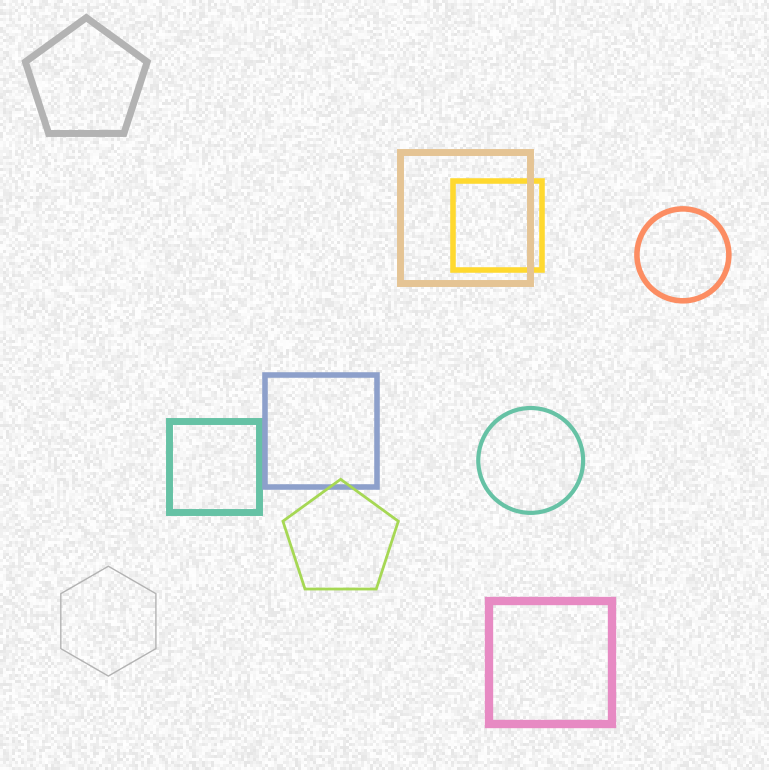[{"shape": "circle", "thickness": 1.5, "radius": 0.34, "center": [0.689, 0.402]}, {"shape": "square", "thickness": 2.5, "radius": 0.3, "center": [0.278, 0.394]}, {"shape": "circle", "thickness": 2, "radius": 0.3, "center": [0.887, 0.669]}, {"shape": "square", "thickness": 2, "radius": 0.36, "center": [0.417, 0.44]}, {"shape": "square", "thickness": 3, "radius": 0.4, "center": [0.715, 0.14]}, {"shape": "pentagon", "thickness": 1, "radius": 0.39, "center": [0.442, 0.299]}, {"shape": "square", "thickness": 2, "radius": 0.29, "center": [0.646, 0.707]}, {"shape": "square", "thickness": 2.5, "radius": 0.42, "center": [0.604, 0.718]}, {"shape": "pentagon", "thickness": 2.5, "radius": 0.42, "center": [0.112, 0.894]}, {"shape": "hexagon", "thickness": 0.5, "radius": 0.36, "center": [0.141, 0.193]}]